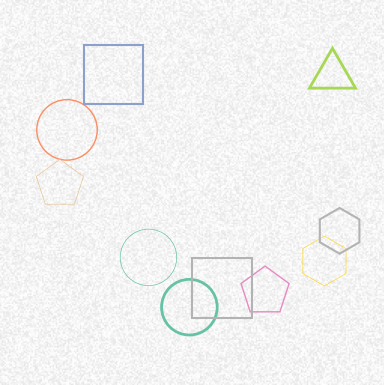[{"shape": "circle", "thickness": 2, "radius": 0.36, "center": [0.492, 0.202]}, {"shape": "circle", "thickness": 0.5, "radius": 0.37, "center": [0.386, 0.331]}, {"shape": "circle", "thickness": 1, "radius": 0.39, "center": [0.174, 0.663]}, {"shape": "square", "thickness": 1.5, "radius": 0.38, "center": [0.294, 0.807]}, {"shape": "pentagon", "thickness": 1, "radius": 0.33, "center": [0.688, 0.243]}, {"shape": "triangle", "thickness": 2, "radius": 0.35, "center": [0.864, 0.806]}, {"shape": "hexagon", "thickness": 0.5, "radius": 0.32, "center": [0.843, 0.322]}, {"shape": "pentagon", "thickness": 0.5, "radius": 0.32, "center": [0.156, 0.522]}, {"shape": "hexagon", "thickness": 1.5, "radius": 0.3, "center": [0.882, 0.4]}, {"shape": "square", "thickness": 1.5, "radius": 0.39, "center": [0.576, 0.251]}]